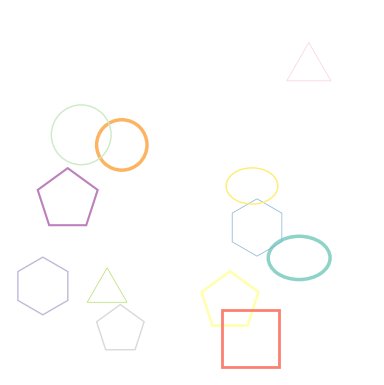[{"shape": "oval", "thickness": 2.5, "radius": 0.4, "center": [0.777, 0.33]}, {"shape": "pentagon", "thickness": 2, "radius": 0.39, "center": [0.597, 0.217]}, {"shape": "hexagon", "thickness": 1, "radius": 0.37, "center": [0.111, 0.257]}, {"shape": "square", "thickness": 2, "radius": 0.37, "center": [0.65, 0.121]}, {"shape": "hexagon", "thickness": 0.5, "radius": 0.37, "center": [0.668, 0.409]}, {"shape": "circle", "thickness": 2.5, "radius": 0.33, "center": [0.316, 0.624]}, {"shape": "triangle", "thickness": 0.5, "radius": 0.3, "center": [0.278, 0.245]}, {"shape": "triangle", "thickness": 0.5, "radius": 0.33, "center": [0.802, 0.823]}, {"shape": "pentagon", "thickness": 1, "radius": 0.32, "center": [0.313, 0.144]}, {"shape": "pentagon", "thickness": 1.5, "radius": 0.41, "center": [0.176, 0.481]}, {"shape": "circle", "thickness": 1, "radius": 0.39, "center": [0.211, 0.65]}, {"shape": "oval", "thickness": 1, "radius": 0.34, "center": [0.655, 0.517]}]